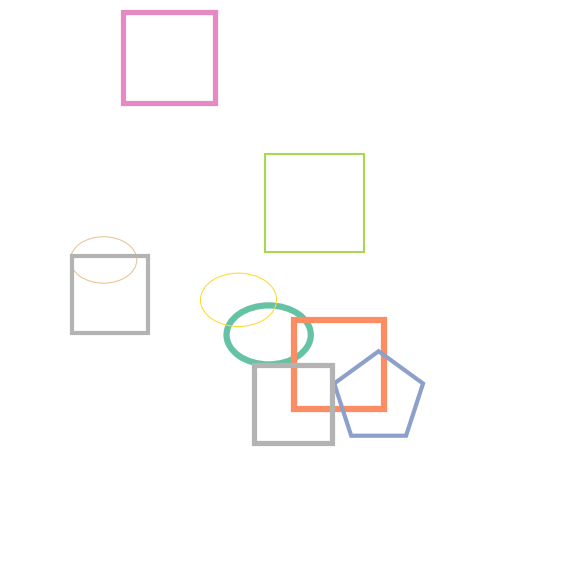[{"shape": "oval", "thickness": 3, "radius": 0.36, "center": [0.465, 0.419]}, {"shape": "square", "thickness": 3, "radius": 0.39, "center": [0.588, 0.368]}, {"shape": "pentagon", "thickness": 2, "radius": 0.4, "center": [0.656, 0.31]}, {"shape": "square", "thickness": 2.5, "radius": 0.4, "center": [0.293, 0.899]}, {"shape": "square", "thickness": 1, "radius": 0.43, "center": [0.545, 0.648]}, {"shape": "oval", "thickness": 0.5, "radius": 0.33, "center": [0.413, 0.48]}, {"shape": "oval", "thickness": 0.5, "radius": 0.29, "center": [0.179, 0.549]}, {"shape": "square", "thickness": 2, "radius": 0.33, "center": [0.191, 0.489]}, {"shape": "square", "thickness": 2.5, "radius": 0.34, "center": [0.508, 0.3]}]